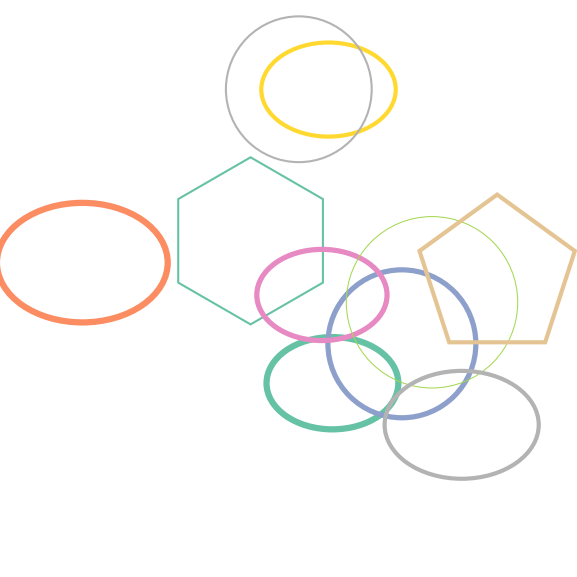[{"shape": "hexagon", "thickness": 1, "radius": 0.72, "center": [0.434, 0.582]}, {"shape": "oval", "thickness": 3, "radius": 0.57, "center": [0.576, 0.336]}, {"shape": "oval", "thickness": 3, "radius": 0.74, "center": [0.143, 0.544]}, {"shape": "circle", "thickness": 2.5, "radius": 0.64, "center": [0.696, 0.404]}, {"shape": "oval", "thickness": 2.5, "radius": 0.56, "center": [0.557, 0.488]}, {"shape": "circle", "thickness": 0.5, "radius": 0.74, "center": [0.748, 0.476]}, {"shape": "oval", "thickness": 2, "radius": 0.58, "center": [0.569, 0.844]}, {"shape": "pentagon", "thickness": 2, "radius": 0.71, "center": [0.861, 0.521]}, {"shape": "circle", "thickness": 1, "radius": 0.63, "center": [0.517, 0.845]}, {"shape": "oval", "thickness": 2, "radius": 0.67, "center": [0.799, 0.264]}]